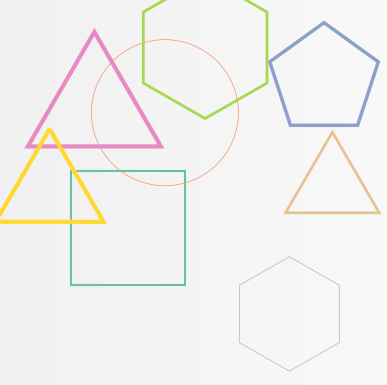[{"shape": "square", "thickness": 1.5, "radius": 0.74, "center": [0.33, 0.408]}, {"shape": "circle", "thickness": 0.5, "radius": 0.95, "center": [0.426, 0.707]}, {"shape": "pentagon", "thickness": 2.5, "radius": 0.74, "center": [0.836, 0.794]}, {"shape": "triangle", "thickness": 3, "radius": 0.99, "center": [0.244, 0.719]}, {"shape": "hexagon", "thickness": 2, "radius": 0.92, "center": [0.529, 0.876]}, {"shape": "triangle", "thickness": 3, "radius": 0.8, "center": [0.128, 0.504]}, {"shape": "triangle", "thickness": 2, "radius": 0.7, "center": [0.858, 0.517]}, {"shape": "hexagon", "thickness": 0.5, "radius": 0.74, "center": [0.747, 0.185]}]